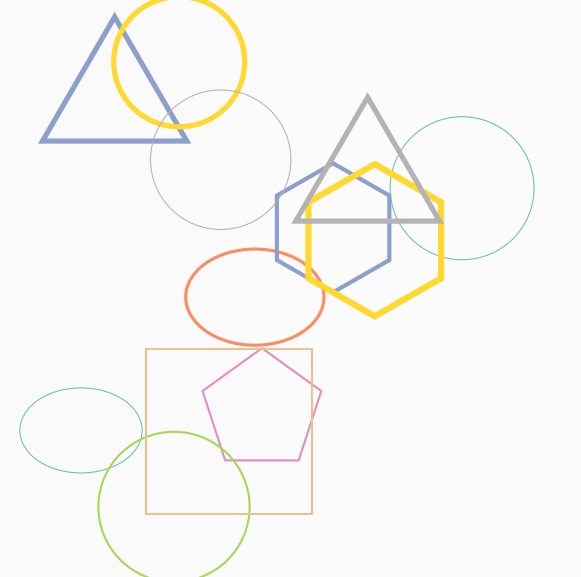[{"shape": "oval", "thickness": 0.5, "radius": 0.53, "center": [0.139, 0.254]}, {"shape": "circle", "thickness": 0.5, "radius": 0.62, "center": [0.795, 0.673]}, {"shape": "oval", "thickness": 1.5, "radius": 0.59, "center": [0.438, 0.485]}, {"shape": "hexagon", "thickness": 2, "radius": 0.56, "center": [0.573, 0.605]}, {"shape": "triangle", "thickness": 2.5, "radius": 0.72, "center": [0.197, 0.827]}, {"shape": "pentagon", "thickness": 1, "radius": 0.54, "center": [0.451, 0.289]}, {"shape": "circle", "thickness": 1, "radius": 0.65, "center": [0.299, 0.121]}, {"shape": "circle", "thickness": 2.5, "radius": 0.56, "center": [0.308, 0.892]}, {"shape": "hexagon", "thickness": 3, "radius": 0.66, "center": [0.645, 0.583]}, {"shape": "square", "thickness": 1, "radius": 0.71, "center": [0.394, 0.251]}, {"shape": "circle", "thickness": 0.5, "radius": 0.6, "center": [0.38, 0.723]}, {"shape": "triangle", "thickness": 2.5, "radius": 0.71, "center": [0.632, 0.688]}]